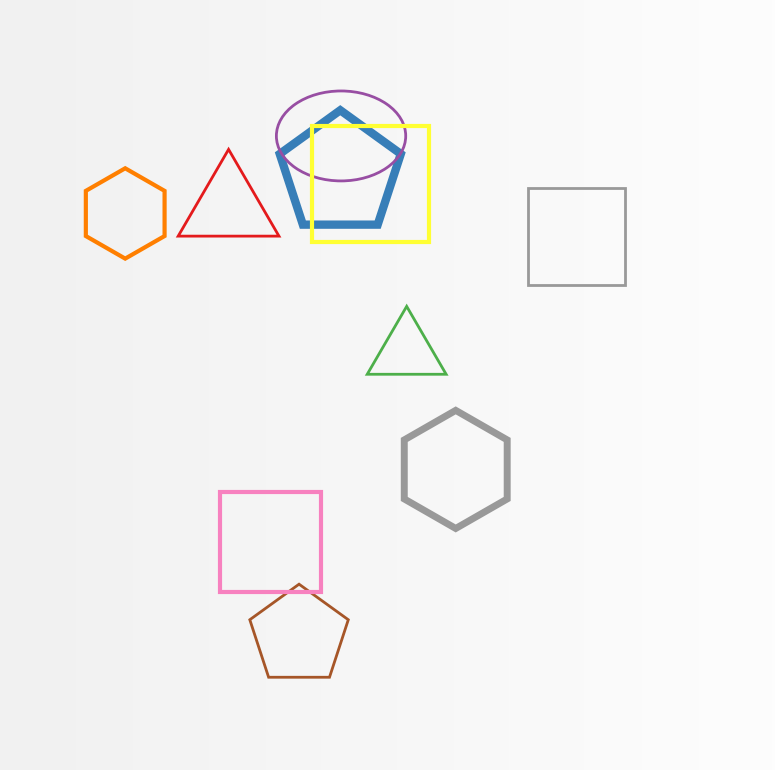[{"shape": "triangle", "thickness": 1, "radius": 0.38, "center": [0.295, 0.731]}, {"shape": "pentagon", "thickness": 3, "radius": 0.41, "center": [0.439, 0.775]}, {"shape": "triangle", "thickness": 1, "radius": 0.29, "center": [0.525, 0.543]}, {"shape": "oval", "thickness": 1, "radius": 0.42, "center": [0.44, 0.823]}, {"shape": "hexagon", "thickness": 1.5, "radius": 0.29, "center": [0.162, 0.723]}, {"shape": "square", "thickness": 1.5, "radius": 0.38, "center": [0.478, 0.761]}, {"shape": "pentagon", "thickness": 1, "radius": 0.33, "center": [0.386, 0.175]}, {"shape": "square", "thickness": 1.5, "radius": 0.33, "center": [0.35, 0.296]}, {"shape": "square", "thickness": 1, "radius": 0.31, "center": [0.743, 0.693]}, {"shape": "hexagon", "thickness": 2.5, "radius": 0.38, "center": [0.588, 0.39]}]